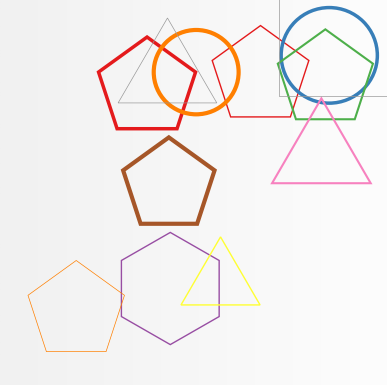[{"shape": "pentagon", "thickness": 1, "radius": 0.66, "center": [0.672, 0.802]}, {"shape": "pentagon", "thickness": 2.5, "radius": 0.66, "center": [0.379, 0.772]}, {"shape": "circle", "thickness": 2.5, "radius": 0.62, "center": [0.85, 0.856]}, {"shape": "pentagon", "thickness": 1.5, "radius": 0.65, "center": [0.84, 0.795]}, {"shape": "hexagon", "thickness": 1, "radius": 0.73, "center": [0.439, 0.251]}, {"shape": "pentagon", "thickness": 0.5, "radius": 0.65, "center": [0.197, 0.193]}, {"shape": "circle", "thickness": 3, "radius": 0.55, "center": [0.506, 0.813]}, {"shape": "triangle", "thickness": 1, "radius": 0.59, "center": [0.569, 0.267]}, {"shape": "pentagon", "thickness": 3, "radius": 0.62, "center": [0.436, 0.519]}, {"shape": "triangle", "thickness": 1.5, "radius": 0.73, "center": [0.829, 0.598]}, {"shape": "triangle", "thickness": 0.5, "radius": 0.74, "center": [0.432, 0.806]}, {"shape": "square", "thickness": 0.5, "radius": 0.71, "center": [0.861, 0.892]}]